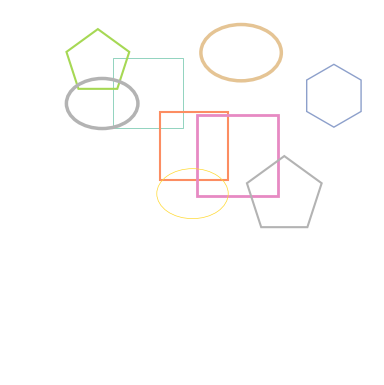[{"shape": "square", "thickness": 0.5, "radius": 0.45, "center": [0.385, 0.759]}, {"shape": "square", "thickness": 1.5, "radius": 0.44, "center": [0.503, 0.62]}, {"shape": "hexagon", "thickness": 1, "radius": 0.41, "center": [0.867, 0.751]}, {"shape": "square", "thickness": 2, "radius": 0.53, "center": [0.616, 0.597]}, {"shape": "pentagon", "thickness": 1.5, "radius": 0.43, "center": [0.254, 0.839]}, {"shape": "oval", "thickness": 0.5, "radius": 0.46, "center": [0.5, 0.497]}, {"shape": "oval", "thickness": 2.5, "radius": 0.52, "center": [0.626, 0.863]}, {"shape": "oval", "thickness": 2.5, "radius": 0.46, "center": [0.265, 0.731]}, {"shape": "pentagon", "thickness": 1.5, "radius": 0.51, "center": [0.738, 0.493]}]